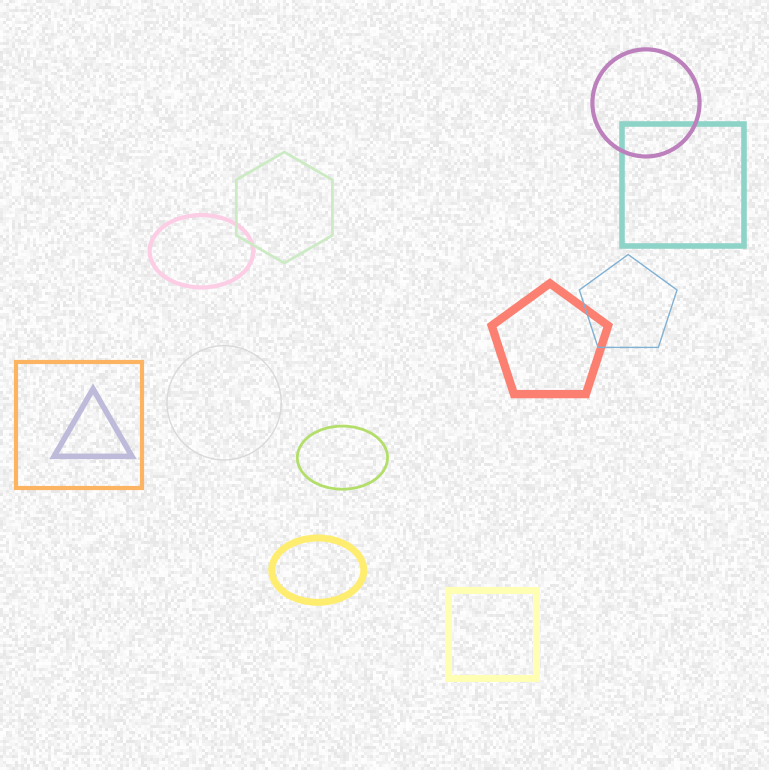[{"shape": "square", "thickness": 2, "radius": 0.4, "center": [0.886, 0.76]}, {"shape": "square", "thickness": 2.5, "radius": 0.29, "center": [0.639, 0.176]}, {"shape": "triangle", "thickness": 2, "radius": 0.29, "center": [0.121, 0.437]}, {"shape": "pentagon", "thickness": 3, "radius": 0.4, "center": [0.714, 0.553]}, {"shape": "pentagon", "thickness": 0.5, "radius": 0.33, "center": [0.816, 0.603]}, {"shape": "square", "thickness": 1.5, "radius": 0.41, "center": [0.103, 0.448]}, {"shape": "oval", "thickness": 1, "radius": 0.29, "center": [0.445, 0.406]}, {"shape": "oval", "thickness": 1.5, "radius": 0.34, "center": [0.262, 0.674]}, {"shape": "circle", "thickness": 0.5, "radius": 0.37, "center": [0.291, 0.477]}, {"shape": "circle", "thickness": 1.5, "radius": 0.35, "center": [0.839, 0.866]}, {"shape": "hexagon", "thickness": 1, "radius": 0.36, "center": [0.369, 0.73]}, {"shape": "oval", "thickness": 2.5, "radius": 0.3, "center": [0.413, 0.26]}]